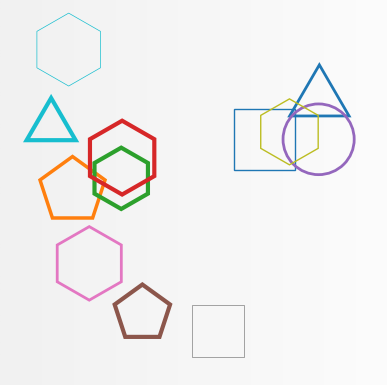[{"shape": "triangle", "thickness": 2, "radius": 0.44, "center": [0.824, 0.743]}, {"shape": "square", "thickness": 1, "radius": 0.4, "center": [0.682, 0.638]}, {"shape": "pentagon", "thickness": 2.5, "radius": 0.44, "center": [0.187, 0.505]}, {"shape": "hexagon", "thickness": 3, "radius": 0.4, "center": [0.313, 0.537]}, {"shape": "hexagon", "thickness": 3, "radius": 0.48, "center": [0.315, 0.591]}, {"shape": "circle", "thickness": 2, "radius": 0.46, "center": [0.822, 0.638]}, {"shape": "pentagon", "thickness": 3, "radius": 0.38, "center": [0.367, 0.186]}, {"shape": "hexagon", "thickness": 2, "radius": 0.48, "center": [0.23, 0.316]}, {"shape": "square", "thickness": 0.5, "radius": 0.34, "center": [0.562, 0.141]}, {"shape": "hexagon", "thickness": 1, "radius": 0.43, "center": [0.747, 0.658]}, {"shape": "hexagon", "thickness": 0.5, "radius": 0.47, "center": [0.177, 0.871]}, {"shape": "triangle", "thickness": 3, "radius": 0.36, "center": [0.132, 0.672]}]